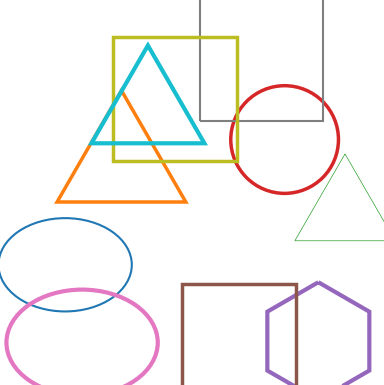[{"shape": "oval", "thickness": 1.5, "radius": 0.87, "center": [0.169, 0.312]}, {"shape": "triangle", "thickness": 2.5, "radius": 0.97, "center": [0.315, 0.572]}, {"shape": "triangle", "thickness": 0.5, "radius": 0.75, "center": [0.896, 0.45]}, {"shape": "circle", "thickness": 2.5, "radius": 0.7, "center": [0.739, 0.638]}, {"shape": "hexagon", "thickness": 3, "radius": 0.76, "center": [0.827, 0.114]}, {"shape": "square", "thickness": 2.5, "radius": 0.74, "center": [0.62, 0.115]}, {"shape": "oval", "thickness": 3, "radius": 0.98, "center": [0.213, 0.11]}, {"shape": "square", "thickness": 1.5, "radius": 0.8, "center": [0.679, 0.844]}, {"shape": "square", "thickness": 2.5, "radius": 0.8, "center": [0.455, 0.744]}, {"shape": "triangle", "thickness": 3, "radius": 0.85, "center": [0.384, 0.713]}]